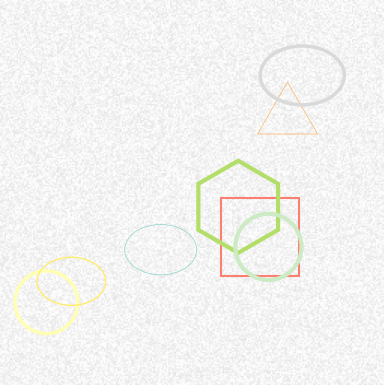[{"shape": "oval", "thickness": 0.5, "radius": 0.47, "center": [0.417, 0.352]}, {"shape": "circle", "thickness": 2.5, "radius": 0.41, "center": [0.121, 0.215]}, {"shape": "square", "thickness": 1.5, "radius": 0.51, "center": [0.676, 0.384]}, {"shape": "triangle", "thickness": 0.5, "radius": 0.45, "center": [0.747, 0.697]}, {"shape": "hexagon", "thickness": 3, "radius": 0.6, "center": [0.619, 0.463]}, {"shape": "oval", "thickness": 2.5, "radius": 0.55, "center": [0.785, 0.804]}, {"shape": "circle", "thickness": 3, "radius": 0.43, "center": [0.697, 0.359]}, {"shape": "oval", "thickness": 1, "radius": 0.45, "center": [0.185, 0.269]}]